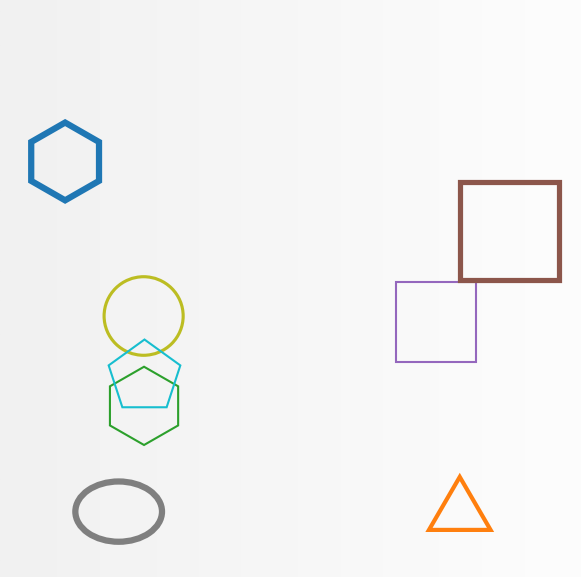[{"shape": "hexagon", "thickness": 3, "radius": 0.34, "center": [0.112, 0.72]}, {"shape": "triangle", "thickness": 2, "radius": 0.31, "center": [0.791, 0.112]}, {"shape": "hexagon", "thickness": 1, "radius": 0.34, "center": [0.248, 0.296]}, {"shape": "square", "thickness": 1, "radius": 0.35, "center": [0.75, 0.441]}, {"shape": "square", "thickness": 2.5, "radius": 0.43, "center": [0.876, 0.599]}, {"shape": "oval", "thickness": 3, "radius": 0.37, "center": [0.204, 0.113]}, {"shape": "circle", "thickness": 1.5, "radius": 0.34, "center": [0.247, 0.452]}, {"shape": "pentagon", "thickness": 1, "radius": 0.32, "center": [0.249, 0.346]}]